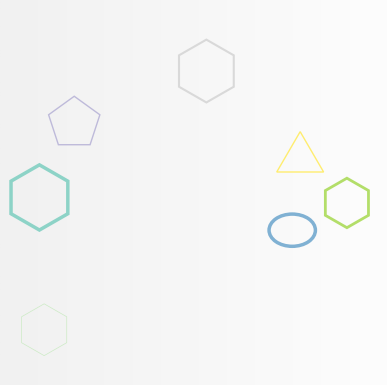[{"shape": "hexagon", "thickness": 2.5, "radius": 0.42, "center": [0.102, 0.487]}, {"shape": "pentagon", "thickness": 1, "radius": 0.35, "center": [0.192, 0.68]}, {"shape": "oval", "thickness": 2.5, "radius": 0.3, "center": [0.754, 0.402]}, {"shape": "hexagon", "thickness": 2, "radius": 0.32, "center": [0.895, 0.473]}, {"shape": "hexagon", "thickness": 1.5, "radius": 0.41, "center": [0.533, 0.815]}, {"shape": "hexagon", "thickness": 0.5, "radius": 0.34, "center": [0.114, 0.144]}, {"shape": "triangle", "thickness": 1, "radius": 0.35, "center": [0.775, 0.588]}]